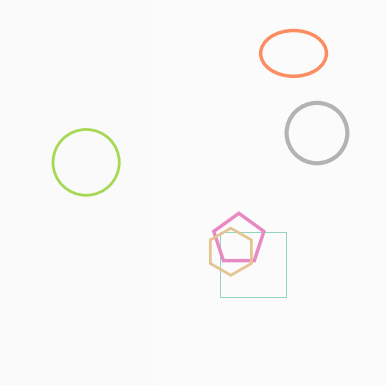[{"shape": "square", "thickness": 0.5, "radius": 0.43, "center": [0.654, 0.313]}, {"shape": "oval", "thickness": 2.5, "radius": 0.42, "center": [0.758, 0.861]}, {"shape": "pentagon", "thickness": 2.5, "radius": 0.34, "center": [0.616, 0.378]}, {"shape": "circle", "thickness": 2, "radius": 0.43, "center": [0.222, 0.578]}, {"shape": "hexagon", "thickness": 2, "radius": 0.31, "center": [0.596, 0.346]}, {"shape": "circle", "thickness": 3, "radius": 0.39, "center": [0.818, 0.654]}]